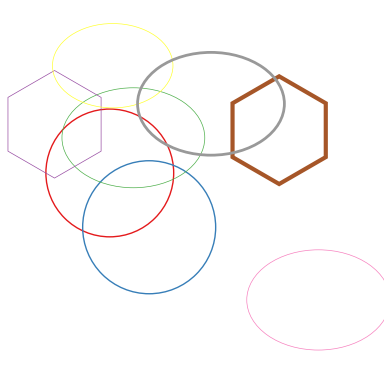[{"shape": "circle", "thickness": 1, "radius": 0.83, "center": [0.285, 0.551]}, {"shape": "circle", "thickness": 1, "radius": 0.86, "center": [0.387, 0.41]}, {"shape": "oval", "thickness": 0.5, "radius": 0.93, "center": [0.346, 0.642]}, {"shape": "hexagon", "thickness": 0.5, "radius": 0.7, "center": [0.142, 0.677]}, {"shape": "oval", "thickness": 0.5, "radius": 0.78, "center": [0.293, 0.829]}, {"shape": "hexagon", "thickness": 3, "radius": 0.7, "center": [0.725, 0.662]}, {"shape": "oval", "thickness": 0.5, "radius": 0.93, "center": [0.827, 0.221]}, {"shape": "oval", "thickness": 2, "radius": 0.95, "center": [0.548, 0.73]}]